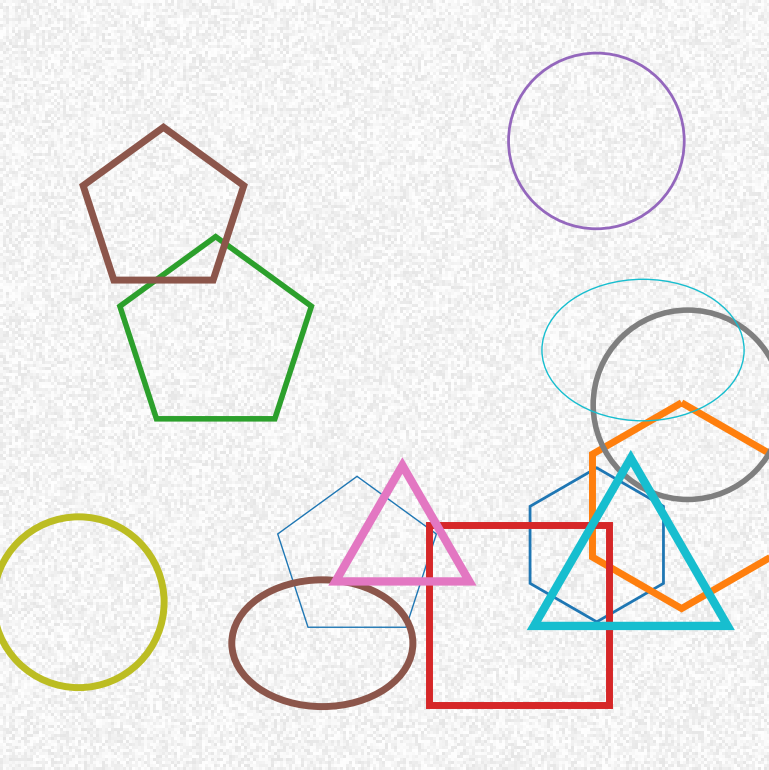[{"shape": "hexagon", "thickness": 1, "radius": 0.5, "center": [0.775, 0.292]}, {"shape": "pentagon", "thickness": 0.5, "radius": 0.54, "center": [0.464, 0.273]}, {"shape": "hexagon", "thickness": 2.5, "radius": 0.67, "center": [0.885, 0.343]}, {"shape": "pentagon", "thickness": 2, "radius": 0.65, "center": [0.28, 0.562]}, {"shape": "square", "thickness": 2.5, "radius": 0.59, "center": [0.674, 0.201]}, {"shape": "circle", "thickness": 1, "radius": 0.57, "center": [0.775, 0.817]}, {"shape": "oval", "thickness": 2.5, "radius": 0.59, "center": [0.419, 0.165]}, {"shape": "pentagon", "thickness": 2.5, "radius": 0.55, "center": [0.212, 0.725]}, {"shape": "triangle", "thickness": 3, "radius": 0.5, "center": [0.523, 0.295]}, {"shape": "circle", "thickness": 2, "radius": 0.61, "center": [0.893, 0.474]}, {"shape": "circle", "thickness": 2.5, "radius": 0.55, "center": [0.102, 0.218]}, {"shape": "triangle", "thickness": 3, "radius": 0.73, "center": [0.819, 0.26]}, {"shape": "oval", "thickness": 0.5, "radius": 0.66, "center": [0.835, 0.545]}]